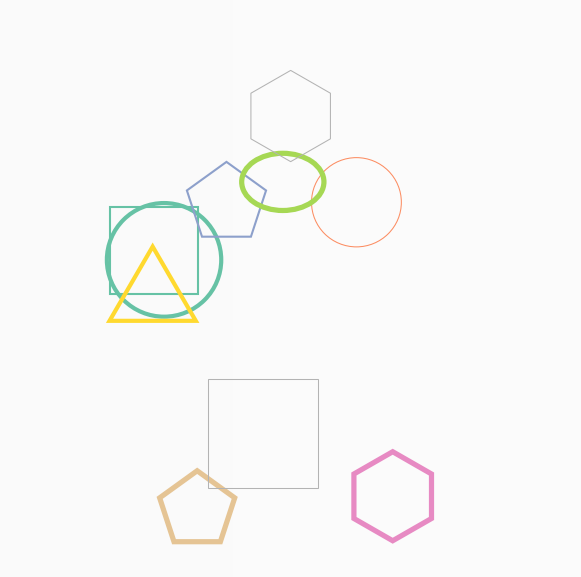[{"shape": "square", "thickness": 1, "radius": 0.38, "center": [0.265, 0.565]}, {"shape": "circle", "thickness": 2, "radius": 0.49, "center": [0.282, 0.549]}, {"shape": "circle", "thickness": 0.5, "radius": 0.39, "center": [0.613, 0.649]}, {"shape": "pentagon", "thickness": 1, "radius": 0.36, "center": [0.39, 0.647]}, {"shape": "hexagon", "thickness": 2.5, "radius": 0.39, "center": [0.676, 0.14]}, {"shape": "oval", "thickness": 2.5, "radius": 0.35, "center": [0.487, 0.684]}, {"shape": "triangle", "thickness": 2, "radius": 0.43, "center": [0.263, 0.486]}, {"shape": "pentagon", "thickness": 2.5, "radius": 0.34, "center": [0.339, 0.116]}, {"shape": "square", "thickness": 0.5, "radius": 0.47, "center": [0.452, 0.248]}, {"shape": "hexagon", "thickness": 0.5, "radius": 0.39, "center": [0.5, 0.798]}]